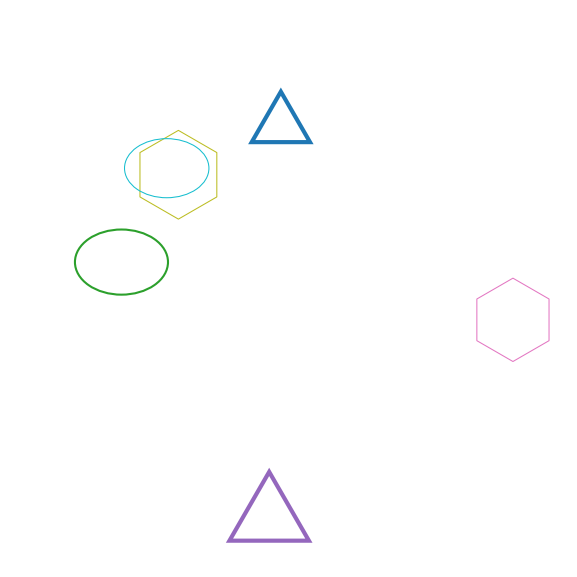[{"shape": "triangle", "thickness": 2, "radius": 0.29, "center": [0.486, 0.782]}, {"shape": "oval", "thickness": 1, "radius": 0.4, "center": [0.21, 0.545]}, {"shape": "triangle", "thickness": 2, "radius": 0.4, "center": [0.466, 0.103]}, {"shape": "hexagon", "thickness": 0.5, "radius": 0.36, "center": [0.888, 0.445]}, {"shape": "hexagon", "thickness": 0.5, "radius": 0.38, "center": [0.309, 0.697]}, {"shape": "oval", "thickness": 0.5, "radius": 0.37, "center": [0.289, 0.708]}]